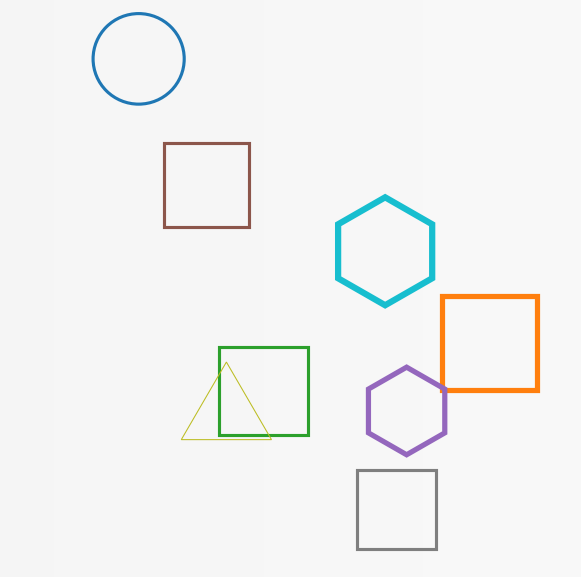[{"shape": "circle", "thickness": 1.5, "radius": 0.39, "center": [0.239, 0.897]}, {"shape": "square", "thickness": 2.5, "radius": 0.41, "center": [0.843, 0.406]}, {"shape": "square", "thickness": 1.5, "radius": 0.38, "center": [0.453, 0.322]}, {"shape": "hexagon", "thickness": 2.5, "radius": 0.38, "center": [0.7, 0.287]}, {"shape": "square", "thickness": 1.5, "radius": 0.36, "center": [0.355, 0.679]}, {"shape": "square", "thickness": 1.5, "radius": 0.34, "center": [0.682, 0.116]}, {"shape": "triangle", "thickness": 0.5, "radius": 0.45, "center": [0.389, 0.283]}, {"shape": "hexagon", "thickness": 3, "radius": 0.47, "center": [0.663, 0.564]}]